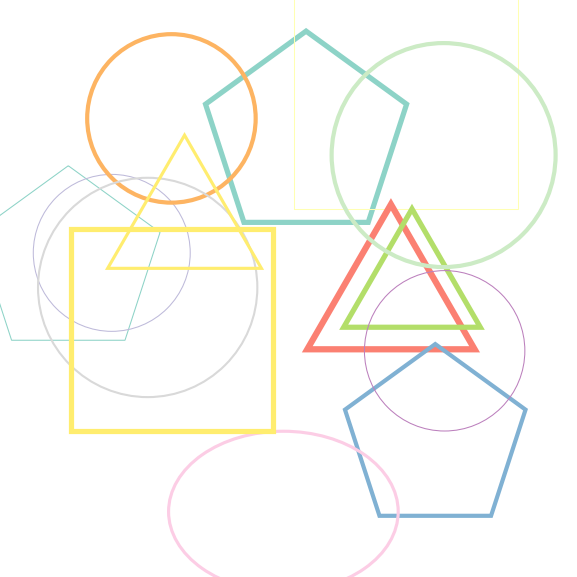[{"shape": "pentagon", "thickness": 2.5, "radius": 0.92, "center": [0.53, 0.762]}, {"shape": "pentagon", "thickness": 0.5, "radius": 0.84, "center": [0.118, 0.545]}, {"shape": "square", "thickness": 0.5, "radius": 0.97, "center": [0.703, 0.832]}, {"shape": "circle", "thickness": 0.5, "radius": 0.68, "center": [0.194, 0.561]}, {"shape": "triangle", "thickness": 3, "radius": 0.84, "center": [0.677, 0.478]}, {"shape": "pentagon", "thickness": 2, "radius": 0.82, "center": [0.754, 0.239]}, {"shape": "circle", "thickness": 2, "radius": 0.73, "center": [0.297, 0.794]}, {"shape": "triangle", "thickness": 2.5, "radius": 0.68, "center": [0.713, 0.501]}, {"shape": "oval", "thickness": 1.5, "radius": 0.99, "center": [0.491, 0.113]}, {"shape": "circle", "thickness": 1, "radius": 0.95, "center": [0.256, 0.501]}, {"shape": "circle", "thickness": 0.5, "radius": 0.69, "center": [0.77, 0.392]}, {"shape": "circle", "thickness": 2, "radius": 0.97, "center": [0.768, 0.731]}, {"shape": "triangle", "thickness": 1.5, "radius": 0.77, "center": [0.32, 0.611]}, {"shape": "square", "thickness": 2.5, "radius": 0.88, "center": [0.298, 0.428]}]